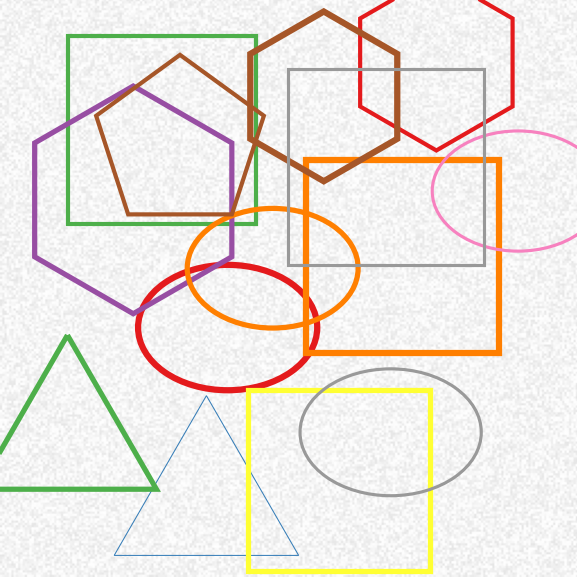[{"shape": "oval", "thickness": 3, "radius": 0.78, "center": [0.394, 0.432]}, {"shape": "hexagon", "thickness": 2, "radius": 0.76, "center": [0.756, 0.891]}, {"shape": "triangle", "thickness": 0.5, "radius": 0.92, "center": [0.357, 0.13]}, {"shape": "square", "thickness": 2, "radius": 0.81, "center": [0.281, 0.774]}, {"shape": "triangle", "thickness": 2.5, "radius": 0.89, "center": [0.117, 0.241]}, {"shape": "hexagon", "thickness": 2.5, "radius": 0.99, "center": [0.231, 0.653]}, {"shape": "oval", "thickness": 2.5, "radius": 0.74, "center": [0.472, 0.535]}, {"shape": "square", "thickness": 3, "radius": 0.84, "center": [0.697, 0.555]}, {"shape": "square", "thickness": 2.5, "radius": 0.78, "center": [0.587, 0.168]}, {"shape": "hexagon", "thickness": 3, "radius": 0.73, "center": [0.561, 0.832]}, {"shape": "pentagon", "thickness": 2, "radius": 0.76, "center": [0.312, 0.751]}, {"shape": "oval", "thickness": 1.5, "radius": 0.74, "center": [0.897, 0.668]}, {"shape": "oval", "thickness": 1.5, "radius": 0.78, "center": [0.676, 0.251]}, {"shape": "square", "thickness": 1.5, "radius": 0.85, "center": [0.669, 0.711]}]